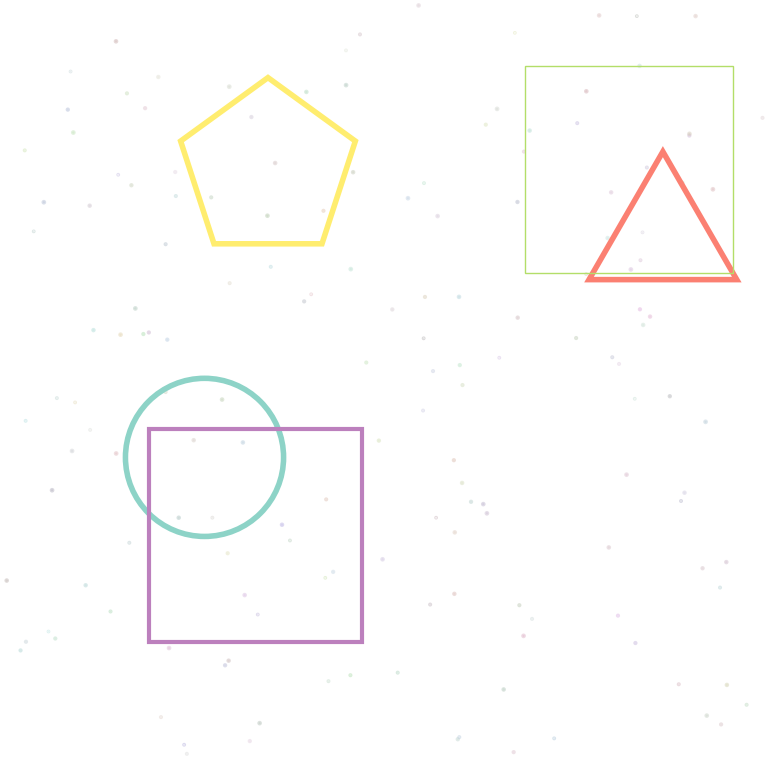[{"shape": "circle", "thickness": 2, "radius": 0.51, "center": [0.266, 0.406]}, {"shape": "triangle", "thickness": 2, "radius": 0.55, "center": [0.861, 0.692]}, {"shape": "square", "thickness": 0.5, "radius": 0.67, "center": [0.817, 0.78]}, {"shape": "square", "thickness": 1.5, "radius": 0.69, "center": [0.331, 0.305]}, {"shape": "pentagon", "thickness": 2, "radius": 0.6, "center": [0.348, 0.78]}]